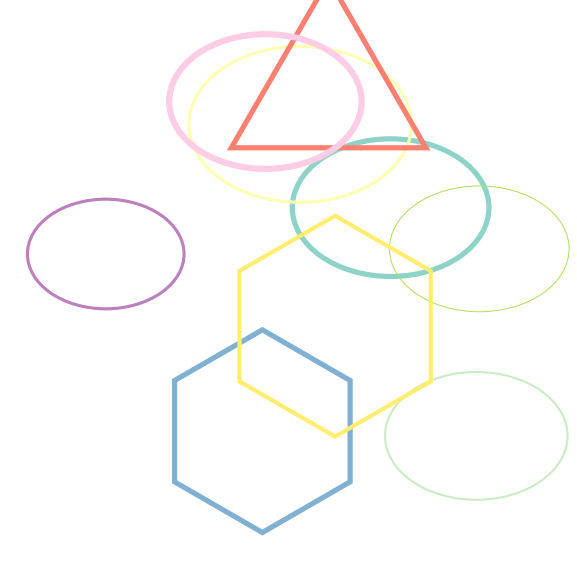[{"shape": "oval", "thickness": 2.5, "radius": 0.85, "center": [0.676, 0.64]}, {"shape": "oval", "thickness": 1.5, "radius": 0.96, "center": [0.52, 0.784]}, {"shape": "triangle", "thickness": 2.5, "radius": 0.97, "center": [0.569, 0.84]}, {"shape": "hexagon", "thickness": 2.5, "radius": 0.88, "center": [0.454, 0.252]}, {"shape": "oval", "thickness": 0.5, "radius": 0.78, "center": [0.83, 0.568]}, {"shape": "oval", "thickness": 3, "radius": 0.83, "center": [0.46, 0.823]}, {"shape": "oval", "thickness": 1.5, "radius": 0.68, "center": [0.183, 0.559]}, {"shape": "oval", "thickness": 1, "radius": 0.79, "center": [0.825, 0.244]}, {"shape": "hexagon", "thickness": 2, "radius": 0.96, "center": [0.58, 0.434]}]